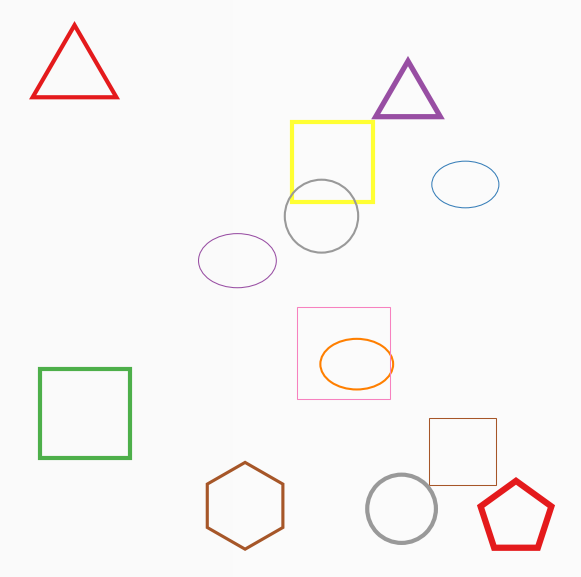[{"shape": "pentagon", "thickness": 3, "radius": 0.32, "center": [0.888, 0.102]}, {"shape": "triangle", "thickness": 2, "radius": 0.42, "center": [0.128, 0.872]}, {"shape": "oval", "thickness": 0.5, "radius": 0.29, "center": [0.801, 0.68]}, {"shape": "square", "thickness": 2, "radius": 0.39, "center": [0.146, 0.284]}, {"shape": "triangle", "thickness": 2.5, "radius": 0.32, "center": [0.702, 0.829]}, {"shape": "oval", "thickness": 0.5, "radius": 0.33, "center": [0.408, 0.548]}, {"shape": "oval", "thickness": 1, "radius": 0.31, "center": [0.614, 0.369]}, {"shape": "square", "thickness": 2, "radius": 0.35, "center": [0.573, 0.718]}, {"shape": "hexagon", "thickness": 1.5, "radius": 0.38, "center": [0.422, 0.123]}, {"shape": "square", "thickness": 0.5, "radius": 0.29, "center": [0.795, 0.218]}, {"shape": "square", "thickness": 0.5, "radius": 0.4, "center": [0.591, 0.388]}, {"shape": "circle", "thickness": 1, "radius": 0.32, "center": [0.553, 0.625]}, {"shape": "circle", "thickness": 2, "radius": 0.3, "center": [0.691, 0.118]}]